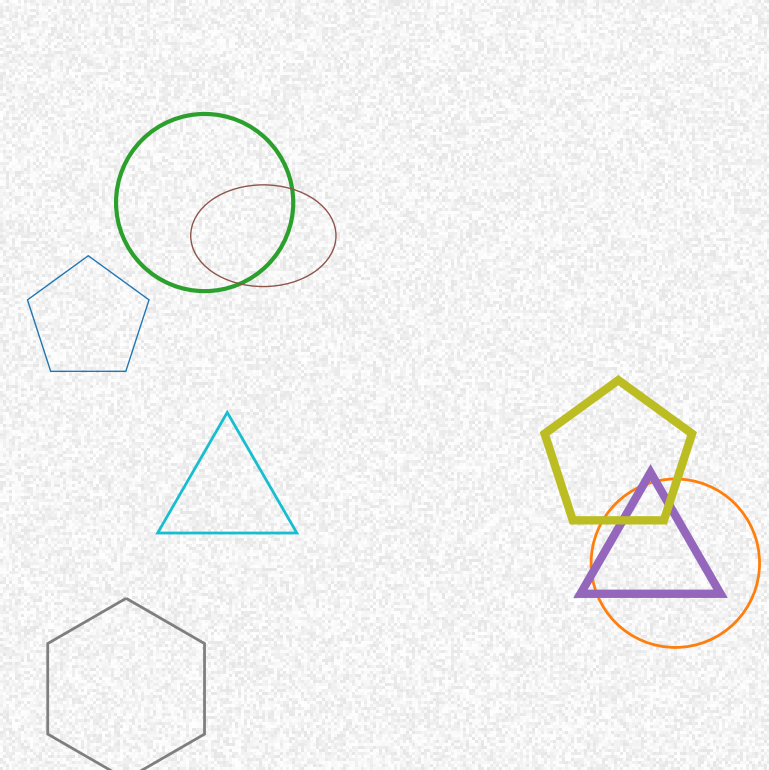[{"shape": "pentagon", "thickness": 0.5, "radius": 0.41, "center": [0.115, 0.585]}, {"shape": "circle", "thickness": 1, "radius": 0.55, "center": [0.877, 0.269]}, {"shape": "circle", "thickness": 1.5, "radius": 0.58, "center": [0.266, 0.737]}, {"shape": "triangle", "thickness": 3, "radius": 0.53, "center": [0.845, 0.281]}, {"shape": "oval", "thickness": 0.5, "radius": 0.47, "center": [0.342, 0.694]}, {"shape": "hexagon", "thickness": 1, "radius": 0.59, "center": [0.164, 0.105]}, {"shape": "pentagon", "thickness": 3, "radius": 0.5, "center": [0.803, 0.406]}, {"shape": "triangle", "thickness": 1, "radius": 0.52, "center": [0.295, 0.36]}]